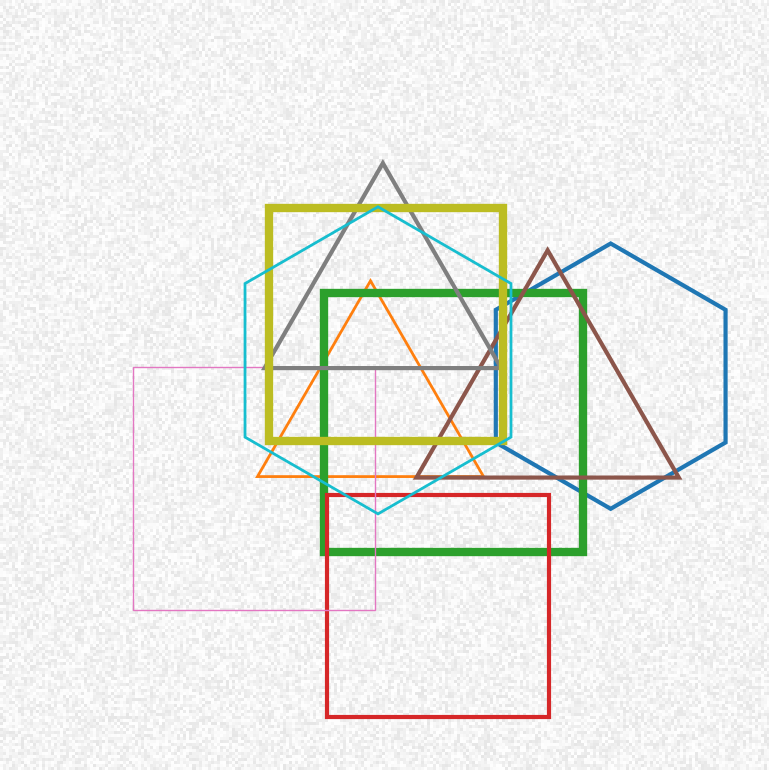[{"shape": "hexagon", "thickness": 1.5, "radius": 0.86, "center": [0.793, 0.512]}, {"shape": "triangle", "thickness": 1, "radius": 0.85, "center": [0.481, 0.466]}, {"shape": "square", "thickness": 3, "radius": 0.84, "center": [0.589, 0.451]}, {"shape": "square", "thickness": 1.5, "radius": 0.72, "center": [0.569, 0.213]}, {"shape": "triangle", "thickness": 1.5, "radius": 0.98, "center": [0.711, 0.478]}, {"shape": "square", "thickness": 0.5, "radius": 0.79, "center": [0.33, 0.366]}, {"shape": "triangle", "thickness": 1.5, "radius": 0.89, "center": [0.497, 0.611]}, {"shape": "square", "thickness": 3, "radius": 0.76, "center": [0.501, 0.578]}, {"shape": "hexagon", "thickness": 1, "radius": 1.0, "center": [0.491, 0.532]}]